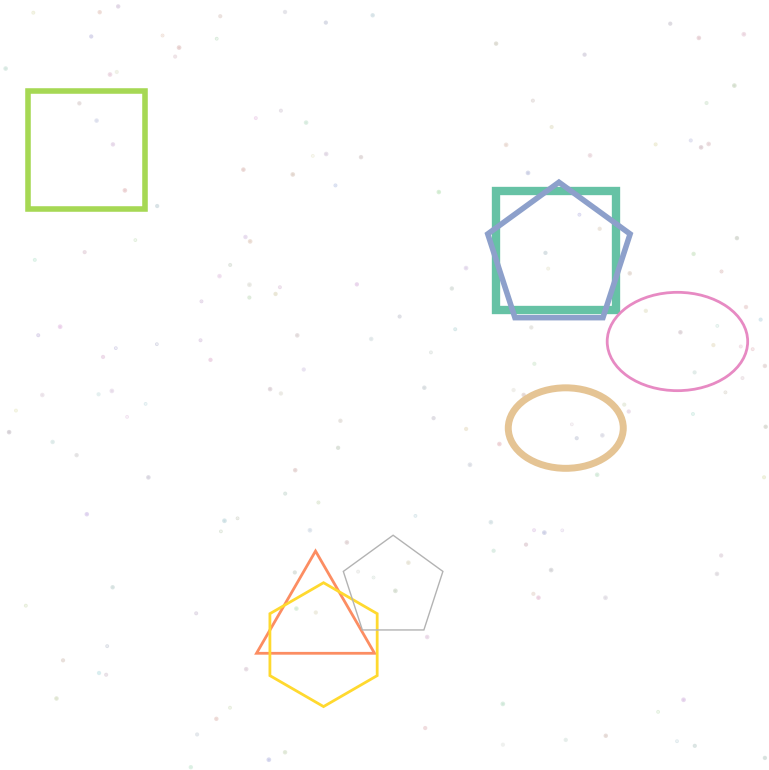[{"shape": "square", "thickness": 3, "radius": 0.39, "center": [0.722, 0.674]}, {"shape": "triangle", "thickness": 1, "radius": 0.44, "center": [0.41, 0.196]}, {"shape": "pentagon", "thickness": 2, "radius": 0.49, "center": [0.726, 0.666]}, {"shape": "oval", "thickness": 1, "radius": 0.46, "center": [0.88, 0.557]}, {"shape": "square", "thickness": 2, "radius": 0.38, "center": [0.112, 0.805]}, {"shape": "hexagon", "thickness": 1, "radius": 0.4, "center": [0.42, 0.163]}, {"shape": "oval", "thickness": 2.5, "radius": 0.37, "center": [0.735, 0.444]}, {"shape": "pentagon", "thickness": 0.5, "radius": 0.34, "center": [0.511, 0.237]}]